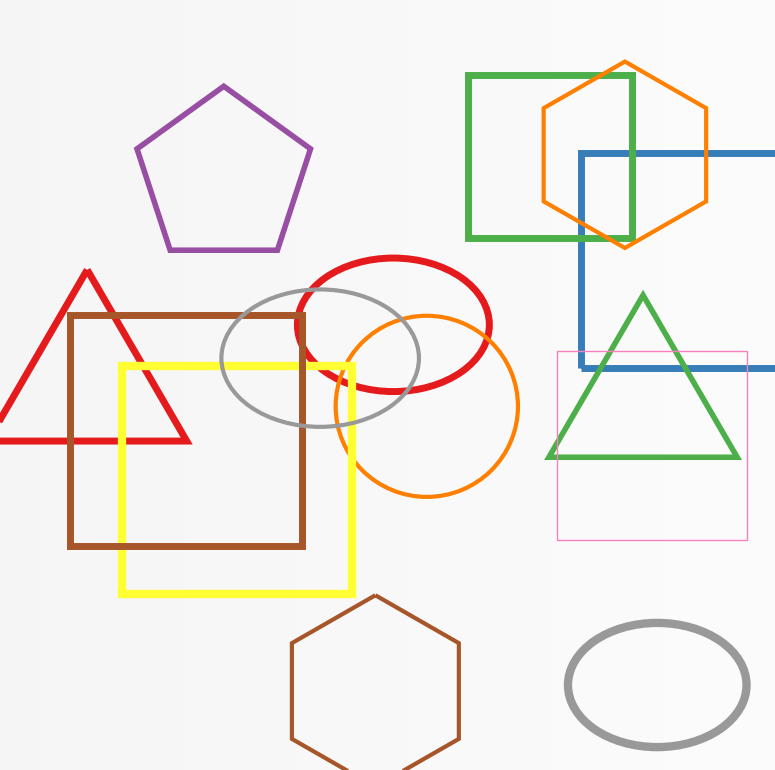[{"shape": "triangle", "thickness": 2.5, "radius": 0.74, "center": [0.113, 0.501]}, {"shape": "oval", "thickness": 2.5, "radius": 0.62, "center": [0.508, 0.578]}, {"shape": "square", "thickness": 2.5, "radius": 0.7, "center": [0.888, 0.661]}, {"shape": "square", "thickness": 2.5, "radius": 0.53, "center": [0.71, 0.797]}, {"shape": "triangle", "thickness": 2, "radius": 0.7, "center": [0.83, 0.476]}, {"shape": "pentagon", "thickness": 2, "radius": 0.59, "center": [0.289, 0.77]}, {"shape": "hexagon", "thickness": 1.5, "radius": 0.61, "center": [0.806, 0.799]}, {"shape": "circle", "thickness": 1.5, "radius": 0.59, "center": [0.551, 0.472]}, {"shape": "square", "thickness": 3, "radius": 0.74, "center": [0.306, 0.376]}, {"shape": "hexagon", "thickness": 1.5, "radius": 0.62, "center": [0.484, 0.103]}, {"shape": "square", "thickness": 2.5, "radius": 0.75, "center": [0.24, 0.441]}, {"shape": "square", "thickness": 0.5, "radius": 0.61, "center": [0.842, 0.421]}, {"shape": "oval", "thickness": 3, "radius": 0.58, "center": [0.848, 0.11]}, {"shape": "oval", "thickness": 1.5, "radius": 0.64, "center": [0.413, 0.535]}]